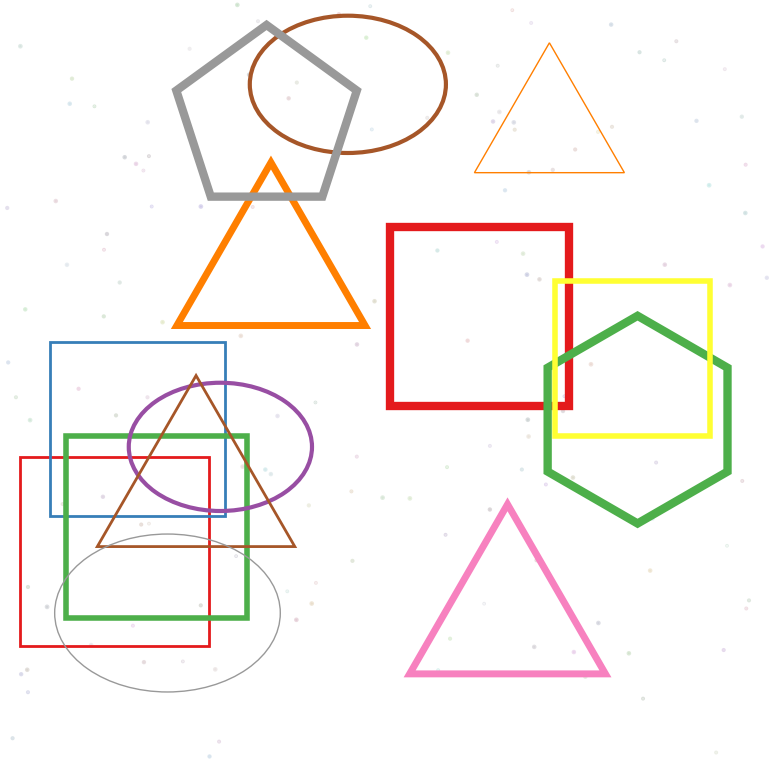[{"shape": "square", "thickness": 1, "radius": 0.61, "center": [0.149, 0.284]}, {"shape": "square", "thickness": 3, "radius": 0.58, "center": [0.623, 0.588]}, {"shape": "square", "thickness": 1, "radius": 0.57, "center": [0.179, 0.443]}, {"shape": "square", "thickness": 2, "radius": 0.59, "center": [0.203, 0.315]}, {"shape": "hexagon", "thickness": 3, "radius": 0.67, "center": [0.828, 0.455]}, {"shape": "oval", "thickness": 1.5, "radius": 0.59, "center": [0.286, 0.42]}, {"shape": "triangle", "thickness": 2.5, "radius": 0.71, "center": [0.352, 0.648]}, {"shape": "triangle", "thickness": 0.5, "radius": 0.56, "center": [0.714, 0.832]}, {"shape": "square", "thickness": 2, "radius": 0.5, "center": [0.821, 0.535]}, {"shape": "triangle", "thickness": 1, "radius": 0.74, "center": [0.255, 0.364]}, {"shape": "oval", "thickness": 1.5, "radius": 0.64, "center": [0.452, 0.89]}, {"shape": "triangle", "thickness": 2.5, "radius": 0.73, "center": [0.659, 0.198]}, {"shape": "oval", "thickness": 0.5, "radius": 0.73, "center": [0.218, 0.204]}, {"shape": "pentagon", "thickness": 3, "radius": 0.62, "center": [0.346, 0.844]}]